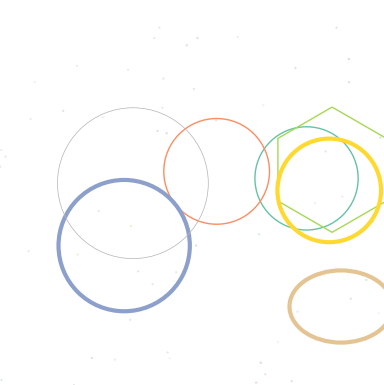[{"shape": "circle", "thickness": 1, "radius": 0.67, "center": [0.796, 0.537]}, {"shape": "circle", "thickness": 1, "radius": 0.69, "center": [0.563, 0.555]}, {"shape": "circle", "thickness": 3, "radius": 0.85, "center": [0.323, 0.362]}, {"shape": "hexagon", "thickness": 1, "radius": 0.81, "center": [0.863, 0.559]}, {"shape": "circle", "thickness": 3, "radius": 0.67, "center": [0.855, 0.505]}, {"shape": "oval", "thickness": 3, "radius": 0.67, "center": [0.886, 0.204]}, {"shape": "circle", "thickness": 0.5, "radius": 0.98, "center": [0.345, 0.524]}]